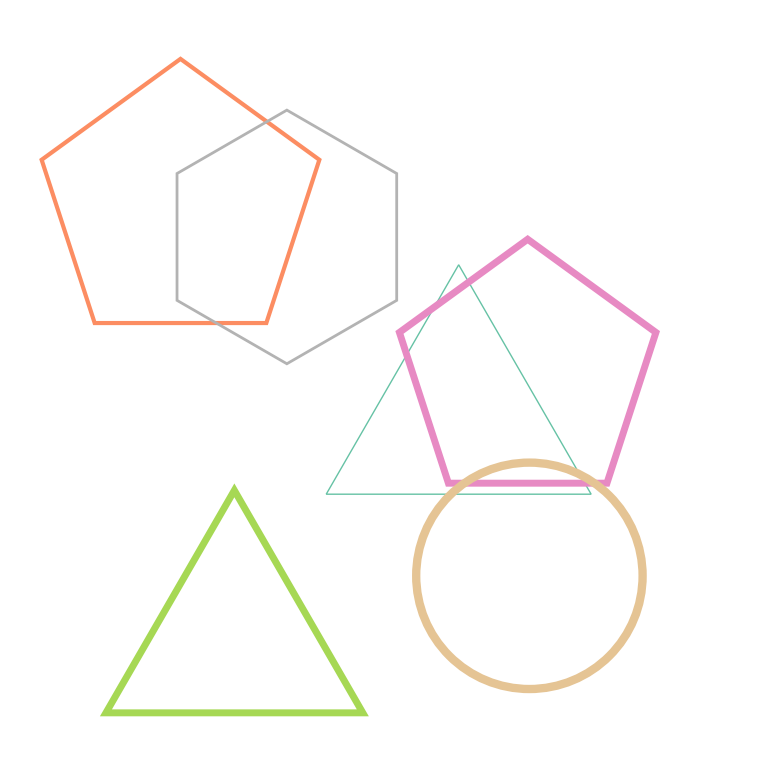[{"shape": "triangle", "thickness": 0.5, "radius": 0.99, "center": [0.596, 0.458]}, {"shape": "pentagon", "thickness": 1.5, "radius": 0.95, "center": [0.234, 0.734]}, {"shape": "pentagon", "thickness": 2.5, "radius": 0.88, "center": [0.685, 0.514]}, {"shape": "triangle", "thickness": 2.5, "radius": 0.96, "center": [0.304, 0.171]}, {"shape": "circle", "thickness": 3, "radius": 0.74, "center": [0.688, 0.252]}, {"shape": "hexagon", "thickness": 1, "radius": 0.82, "center": [0.373, 0.692]}]